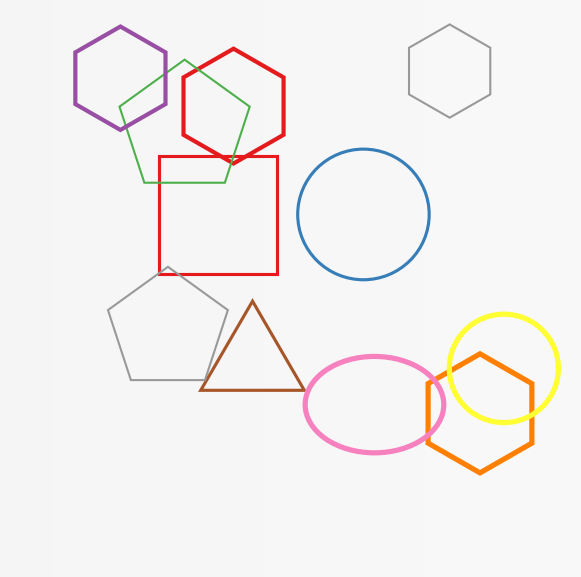[{"shape": "square", "thickness": 1.5, "radius": 0.51, "center": [0.375, 0.627]}, {"shape": "hexagon", "thickness": 2, "radius": 0.5, "center": [0.402, 0.815]}, {"shape": "circle", "thickness": 1.5, "radius": 0.57, "center": [0.625, 0.628]}, {"shape": "pentagon", "thickness": 1, "radius": 0.59, "center": [0.318, 0.778]}, {"shape": "hexagon", "thickness": 2, "radius": 0.45, "center": [0.207, 0.864]}, {"shape": "hexagon", "thickness": 2.5, "radius": 0.52, "center": [0.826, 0.283]}, {"shape": "circle", "thickness": 2.5, "radius": 0.47, "center": [0.867, 0.361]}, {"shape": "triangle", "thickness": 1.5, "radius": 0.51, "center": [0.434, 0.375]}, {"shape": "oval", "thickness": 2.5, "radius": 0.6, "center": [0.644, 0.298]}, {"shape": "pentagon", "thickness": 1, "radius": 0.54, "center": [0.289, 0.429]}, {"shape": "hexagon", "thickness": 1, "radius": 0.4, "center": [0.774, 0.876]}]